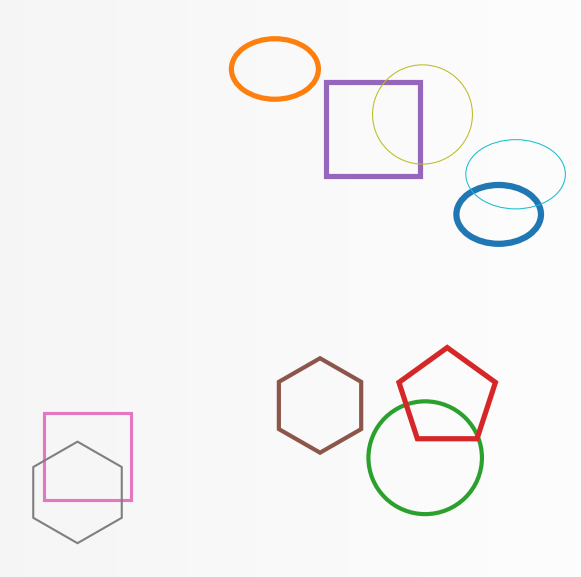[{"shape": "oval", "thickness": 3, "radius": 0.36, "center": [0.858, 0.628]}, {"shape": "oval", "thickness": 2.5, "radius": 0.37, "center": [0.473, 0.88]}, {"shape": "circle", "thickness": 2, "radius": 0.49, "center": [0.732, 0.207]}, {"shape": "pentagon", "thickness": 2.5, "radius": 0.44, "center": [0.769, 0.31]}, {"shape": "square", "thickness": 2.5, "radius": 0.41, "center": [0.641, 0.776]}, {"shape": "hexagon", "thickness": 2, "radius": 0.41, "center": [0.551, 0.297]}, {"shape": "square", "thickness": 1.5, "radius": 0.38, "center": [0.151, 0.209]}, {"shape": "hexagon", "thickness": 1, "radius": 0.44, "center": [0.133, 0.146]}, {"shape": "circle", "thickness": 0.5, "radius": 0.43, "center": [0.727, 0.801]}, {"shape": "oval", "thickness": 0.5, "radius": 0.43, "center": [0.887, 0.697]}]